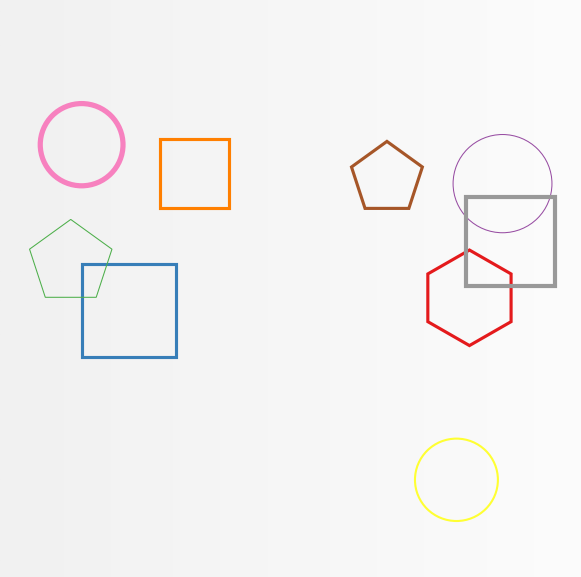[{"shape": "hexagon", "thickness": 1.5, "radius": 0.41, "center": [0.808, 0.483]}, {"shape": "square", "thickness": 1.5, "radius": 0.4, "center": [0.222, 0.462]}, {"shape": "pentagon", "thickness": 0.5, "radius": 0.37, "center": [0.122, 0.545]}, {"shape": "circle", "thickness": 0.5, "radius": 0.43, "center": [0.865, 0.681]}, {"shape": "square", "thickness": 1.5, "radius": 0.3, "center": [0.335, 0.699]}, {"shape": "circle", "thickness": 1, "radius": 0.36, "center": [0.785, 0.168]}, {"shape": "pentagon", "thickness": 1.5, "radius": 0.32, "center": [0.666, 0.69]}, {"shape": "circle", "thickness": 2.5, "radius": 0.36, "center": [0.14, 0.749]}, {"shape": "square", "thickness": 2, "radius": 0.38, "center": [0.878, 0.581]}]